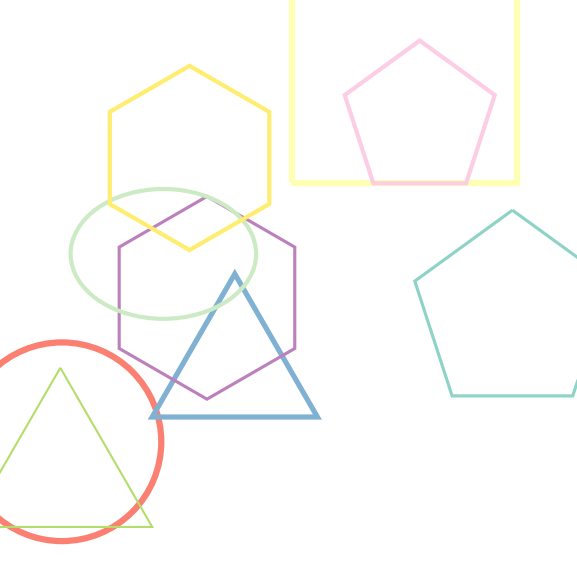[{"shape": "pentagon", "thickness": 1.5, "radius": 0.89, "center": [0.887, 0.457]}, {"shape": "square", "thickness": 3, "radius": 0.97, "center": [0.701, 0.878]}, {"shape": "circle", "thickness": 3, "radius": 0.86, "center": [0.107, 0.234]}, {"shape": "triangle", "thickness": 2.5, "radius": 0.83, "center": [0.407, 0.36]}, {"shape": "triangle", "thickness": 1, "radius": 0.92, "center": [0.104, 0.179]}, {"shape": "pentagon", "thickness": 2, "radius": 0.68, "center": [0.727, 0.792]}, {"shape": "hexagon", "thickness": 1.5, "radius": 0.88, "center": [0.358, 0.483]}, {"shape": "oval", "thickness": 2, "radius": 0.8, "center": [0.283, 0.56]}, {"shape": "hexagon", "thickness": 2, "radius": 0.8, "center": [0.328, 0.726]}]